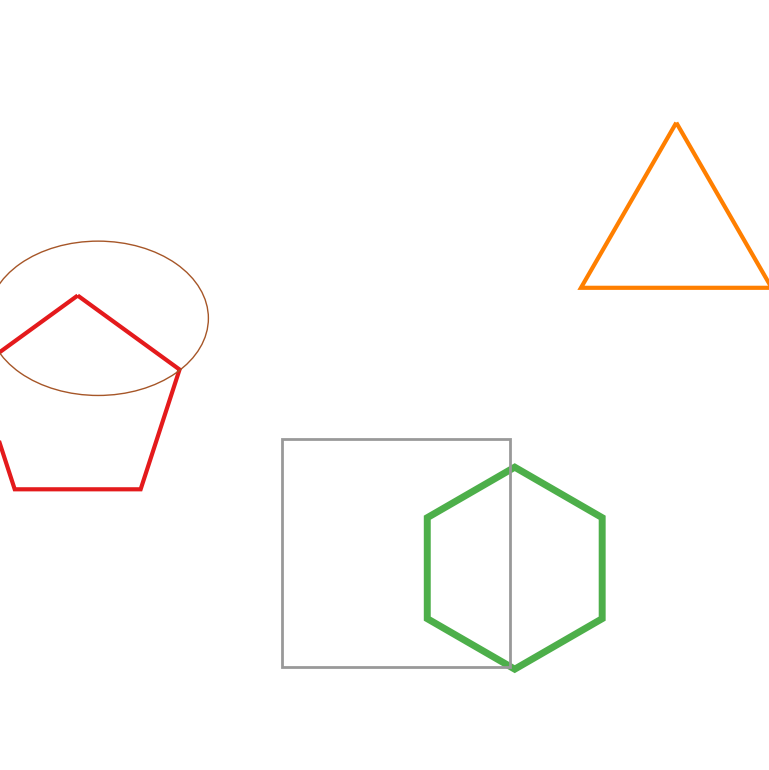[{"shape": "pentagon", "thickness": 1.5, "radius": 0.7, "center": [0.101, 0.477]}, {"shape": "hexagon", "thickness": 2.5, "radius": 0.66, "center": [0.668, 0.262]}, {"shape": "triangle", "thickness": 1.5, "radius": 0.71, "center": [0.878, 0.698]}, {"shape": "oval", "thickness": 0.5, "radius": 0.72, "center": [0.127, 0.587]}, {"shape": "square", "thickness": 1, "radius": 0.74, "center": [0.514, 0.281]}]